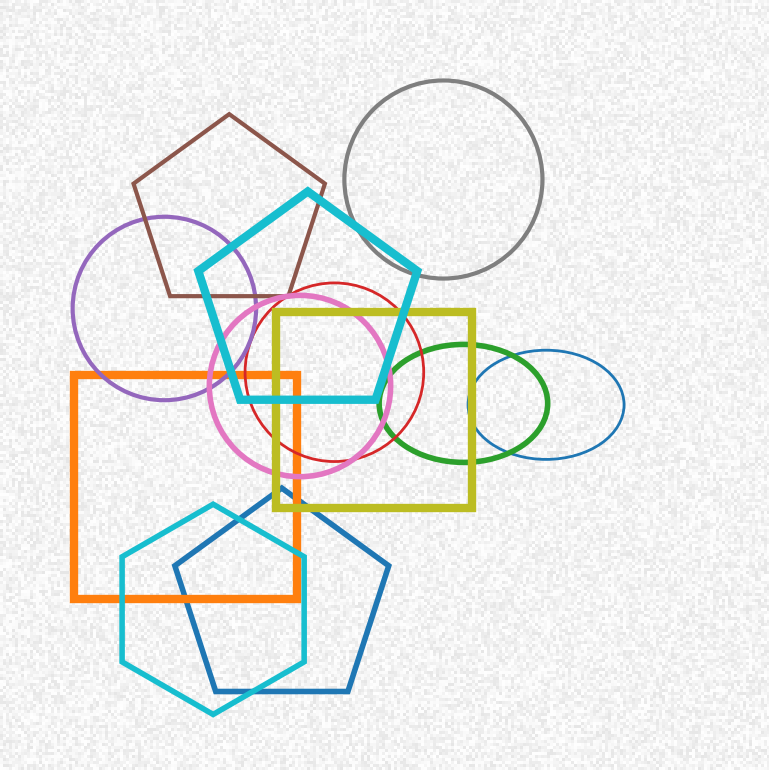[{"shape": "pentagon", "thickness": 2, "radius": 0.73, "center": [0.366, 0.22]}, {"shape": "oval", "thickness": 1, "radius": 0.51, "center": [0.709, 0.474]}, {"shape": "square", "thickness": 3, "radius": 0.72, "center": [0.241, 0.367]}, {"shape": "oval", "thickness": 2, "radius": 0.55, "center": [0.602, 0.476]}, {"shape": "circle", "thickness": 1, "radius": 0.58, "center": [0.434, 0.517]}, {"shape": "circle", "thickness": 1.5, "radius": 0.6, "center": [0.213, 0.599]}, {"shape": "pentagon", "thickness": 1.5, "radius": 0.65, "center": [0.298, 0.721]}, {"shape": "circle", "thickness": 2, "radius": 0.59, "center": [0.39, 0.499]}, {"shape": "circle", "thickness": 1.5, "radius": 0.64, "center": [0.576, 0.767]}, {"shape": "square", "thickness": 3, "radius": 0.63, "center": [0.486, 0.468]}, {"shape": "pentagon", "thickness": 3, "radius": 0.75, "center": [0.4, 0.602]}, {"shape": "hexagon", "thickness": 2, "radius": 0.68, "center": [0.277, 0.209]}]